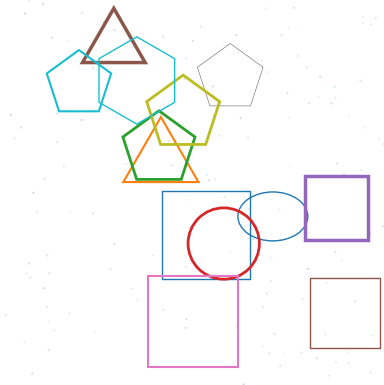[{"shape": "oval", "thickness": 1, "radius": 0.45, "center": [0.709, 0.438]}, {"shape": "square", "thickness": 1, "radius": 0.57, "center": [0.535, 0.39]}, {"shape": "triangle", "thickness": 1.5, "radius": 0.56, "center": [0.418, 0.583]}, {"shape": "pentagon", "thickness": 2, "radius": 0.49, "center": [0.413, 0.614]}, {"shape": "circle", "thickness": 2, "radius": 0.46, "center": [0.581, 0.367]}, {"shape": "square", "thickness": 2.5, "radius": 0.41, "center": [0.874, 0.46]}, {"shape": "square", "thickness": 1, "radius": 0.45, "center": [0.896, 0.187]}, {"shape": "triangle", "thickness": 2.5, "radius": 0.47, "center": [0.296, 0.884]}, {"shape": "square", "thickness": 1.5, "radius": 0.59, "center": [0.501, 0.165]}, {"shape": "pentagon", "thickness": 0.5, "radius": 0.45, "center": [0.598, 0.797]}, {"shape": "pentagon", "thickness": 2, "radius": 0.5, "center": [0.476, 0.705]}, {"shape": "pentagon", "thickness": 1.5, "radius": 0.44, "center": [0.205, 0.782]}, {"shape": "hexagon", "thickness": 1, "radius": 0.57, "center": [0.355, 0.791]}]